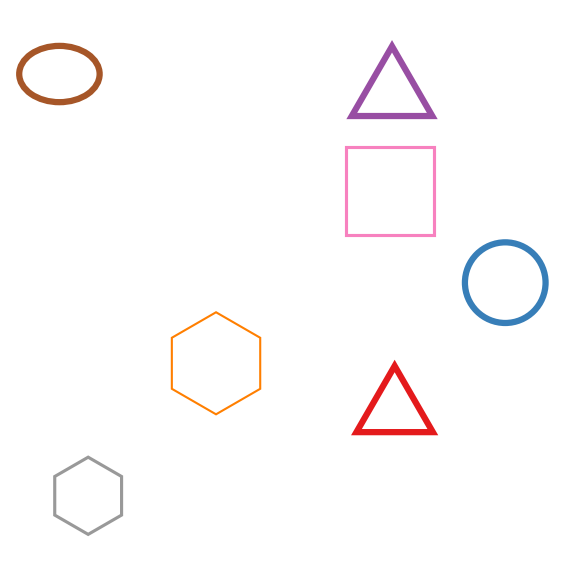[{"shape": "triangle", "thickness": 3, "radius": 0.38, "center": [0.683, 0.289]}, {"shape": "circle", "thickness": 3, "radius": 0.35, "center": [0.875, 0.51]}, {"shape": "triangle", "thickness": 3, "radius": 0.4, "center": [0.679, 0.838]}, {"shape": "hexagon", "thickness": 1, "radius": 0.44, "center": [0.374, 0.37]}, {"shape": "oval", "thickness": 3, "radius": 0.35, "center": [0.103, 0.871]}, {"shape": "square", "thickness": 1.5, "radius": 0.38, "center": [0.675, 0.668]}, {"shape": "hexagon", "thickness": 1.5, "radius": 0.33, "center": [0.153, 0.141]}]